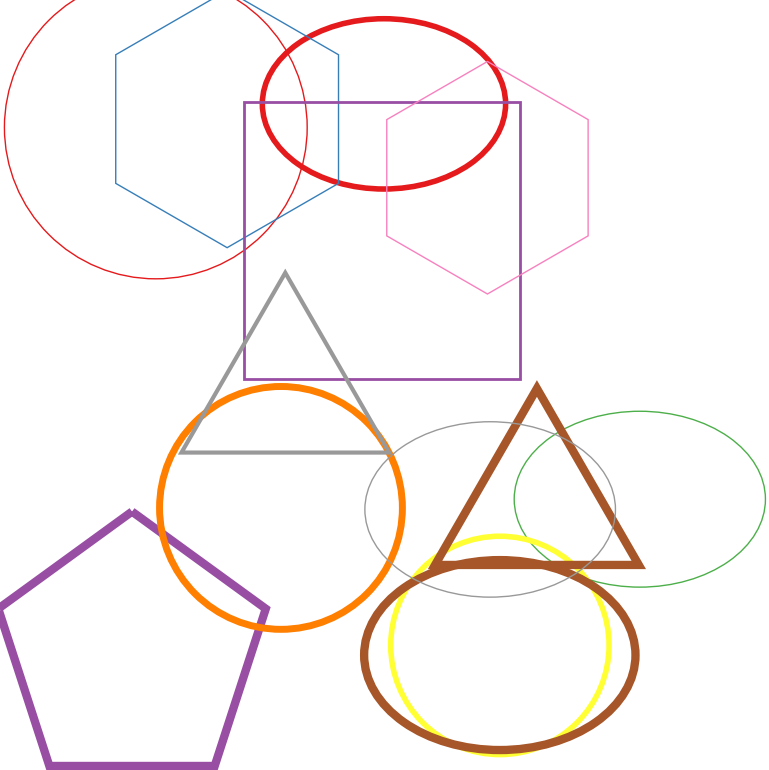[{"shape": "circle", "thickness": 0.5, "radius": 0.98, "center": [0.202, 0.835]}, {"shape": "oval", "thickness": 2, "radius": 0.79, "center": [0.499, 0.865]}, {"shape": "hexagon", "thickness": 0.5, "radius": 0.84, "center": [0.295, 0.845]}, {"shape": "oval", "thickness": 0.5, "radius": 0.82, "center": [0.831, 0.352]}, {"shape": "pentagon", "thickness": 3, "radius": 0.91, "center": [0.171, 0.153]}, {"shape": "square", "thickness": 1, "radius": 0.9, "center": [0.496, 0.688]}, {"shape": "circle", "thickness": 2.5, "radius": 0.79, "center": [0.365, 0.34]}, {"shape": "circle", "thickness": 2, "radius": 0.71, "center": [0.649, 0.162]}, {"shape": "triangle", "thickness": 3, "radius": 0.76, "center": [0.697, 0.343]}, {"shape": "oval", "thickness": 3, "radius": 0.88, "center": [0.649, 0.149]}, {"shape": "hexagon", "thickness": 0.5, "radius": 0.75, "center": [0.633, 0.769]}, {"shape": "triangle", "thickness": 1.5, "radius": 0.78, "center": [0.37, 0.49]}, {"shape": "oval", "thickness": 0.5, "radius": 0.81, "center": [0.637, 0.338]}]